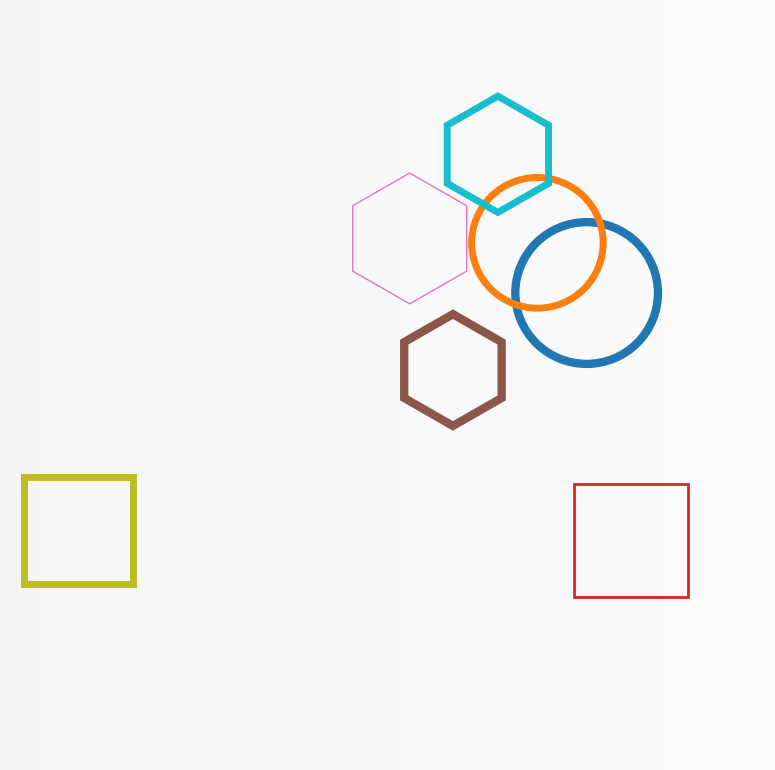[{"shape": "circle", "thickness": 3, "radius": 0.46, "center": [0.757, 0.619]}, {"shape": "circle", "thickness": 2.5, "radius": 0.42, "center": [0.693, 0.685]}, {"shape": "square", "thickness": 1, "radius": 0.37, "center": [0.814, 0.298]}, {"shape": "hexagon", "thickness": 3, "radius": 0.36, "center": [0.584, 0.519]}, {"shape": "hexagon", "thickness": 0.5, "radius": 0.42, "center": [0.529, 0.69]}, {"shape": "square", "thickness": 2.5, "radius": 0.35, "center": [0.101, 0.311]}, {"shape": "hexagon", "thickness": 2.5, "radius": 0.38, "center": [0.642, 0.8]}]